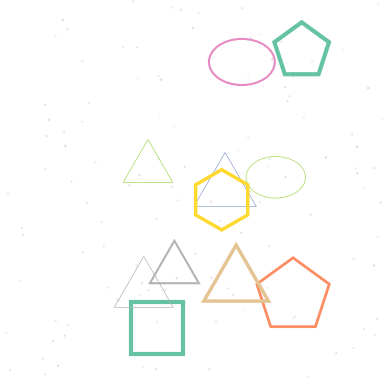[{"shape": "square", "thickness": 3, "radius": 0.34, "center": [0.407, 0.149]}, {"shape": "pentagon", "thickness": 3, "radius": 0.37, "center": [0.784, 0.868]}, {"shape": "pentagon", "thickness": 2, "radius": 0.49, "center": [0.761, 0.232]}, {"shape": "triangle", "thickness": 0.5, "radius": 0.47, "center": [0.585, 0.51]}, {"shape": "oval", "thickness": 1.5, "radius": 0.43, "center": [0.628, 0.839]}, {"shape": "triangle", "thickness": 0.5, "radius": 0.37, "center": [0.384, 0.563]}, {"shape": "oval", "thickness": 0.5, "radius": 0.39, "center": [0.716, 0.54]}, {"shape": "hexagon", "thickness": 2.5, "radius": 0.39, "center": [0.576, 0.481]}, {"shape": "triangle", "thickness": 2.5, "radius": 0.49, "center": [0.613, 0.266]}, {"shape": "triangle", "thickness": 0.5, "radius": 0.44, "center": [0.373, 0.246]}, {"shape": "triangle", "thickness": 1.5, "radius": 0.37, "center": [0.453, 0.301]}]